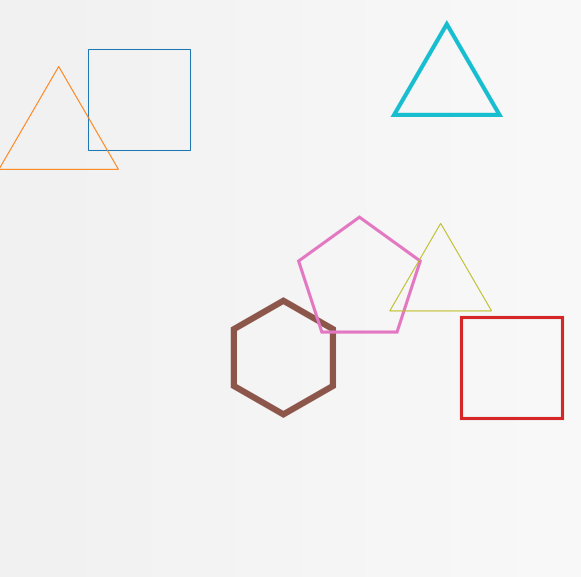[{"shape": "square", "thickness": 0.5, "radius": 0.44, "center": [0.239, 0.827]}, {"shape": "triangle", "thickness": 0.5, "radius": 0.59, "center": [0.101, 0.765]}, {"shape": "square", "thickness": 1.5, "radius": 0.44, "center": [0.88, 0.362]}, {"shape": "hexagon", "thickness": 3, "radius": 0.49, "center": [0.488, 0.38]}, {"shape": "pentagon", "thickness": 1.5, "radius": 0.55, "center": [0.618, 0.513]}, {"shape": "triangle", "thickness": 0.5, "radius": 0.51, "center": [0.758, 0.511]}, {"shape": "triangle", "thickness": 2, "radius": 0.52, "center": [0.769, 0.853]}]